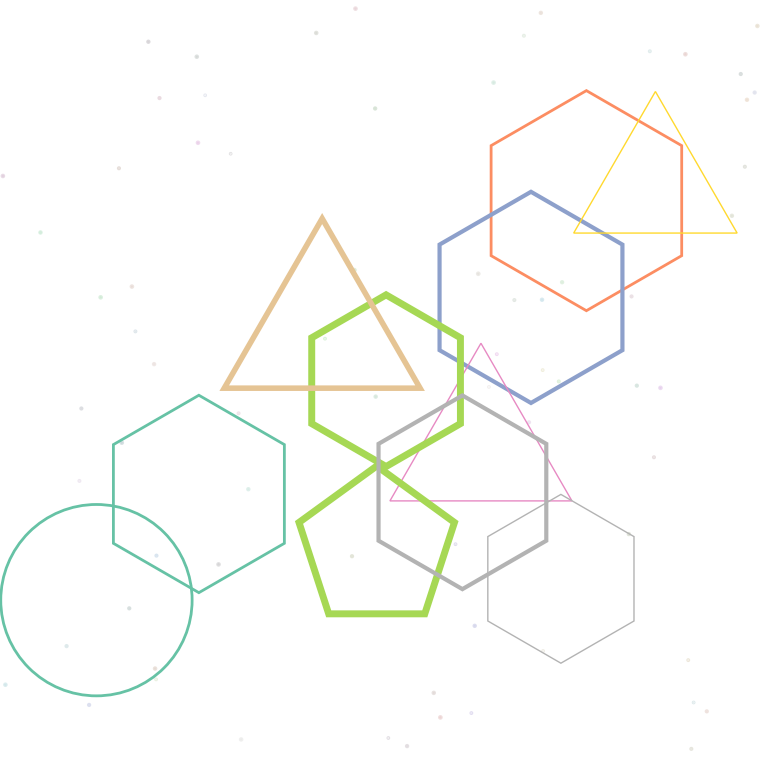[{"shape": "circle", "thickness": 1, "radius": 0.62, "center": [0.125, 0.221]}, {"shape": "hexagon", "thickness": 1, "radius": 0.64, "center": [0.258, 0.358]}, {"shape": "hexagon", "thickness": 1, "radius": 0.71, "center": [0.762, 0.739]}, {"shape": "hexagon", "thickness": 1.5, "radius": 0.69, "center": [0.69, 0.614]}, {"shape": "triangle", "thickness": 0.5, "radius": 0.68, "center": [0.625, 0.418]}, {"shape": "pentagon", "thickness": 2.5, "radius": 0.53, "center": [0.489, 0.289]}, {"shape": "hexagon", "thickness": 2.5, "radius": 0.56, "center": [0.501, 0.506]}, {"shape": "triangle", "thickness": 0.5, "radius": 0.61, "center": [0.851, 0.759]}, {"shape": "triangle", "thickness": 2, "radius": 0.73, "center": [0.418, 0.569]}, {"shape": "hexagon", "thickness": 0.5, "radius": 0.55, "center": [0.728, 0.248]}, {"shape": "hexagon", "thickness": 1.5, "radius": 0.63, "center": [0.601, 0.361]}]